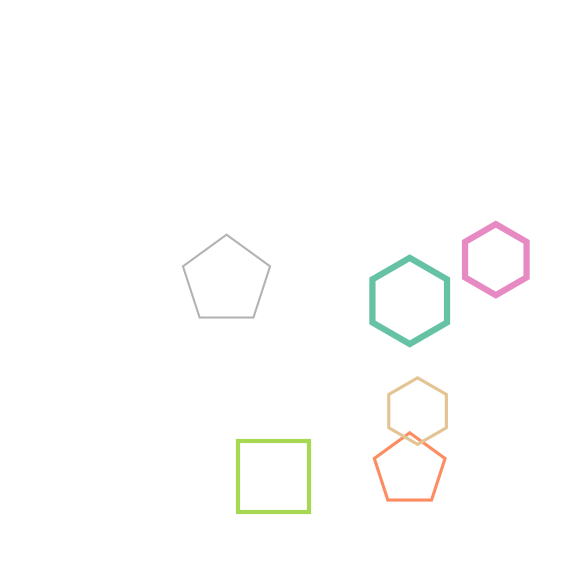[{"shape": "hexagon", "thickness": 3, "radius": 0.37, "center": [0.709, 0.478]}, {"shape": "pentagon", "thickness": 1.5, "radius": 0.32, "center": [0.709, 0.185]}, {"shape": "hexagon", "thickness": 3, "radius": 0.31, "center": [0.859, 0.55]}, {"shape": "square", "thickness": 2, "radius": 0.31, "center": [0.474, 0.174]}, {"shape": "hexagon", "thickness": 1.5, "radius": 0.29, "center": [0.723, 0.287]}, {"shape": "pentagon", "thickness": 1, "radius": 0.4, "center": [0.392, 0.513]}]